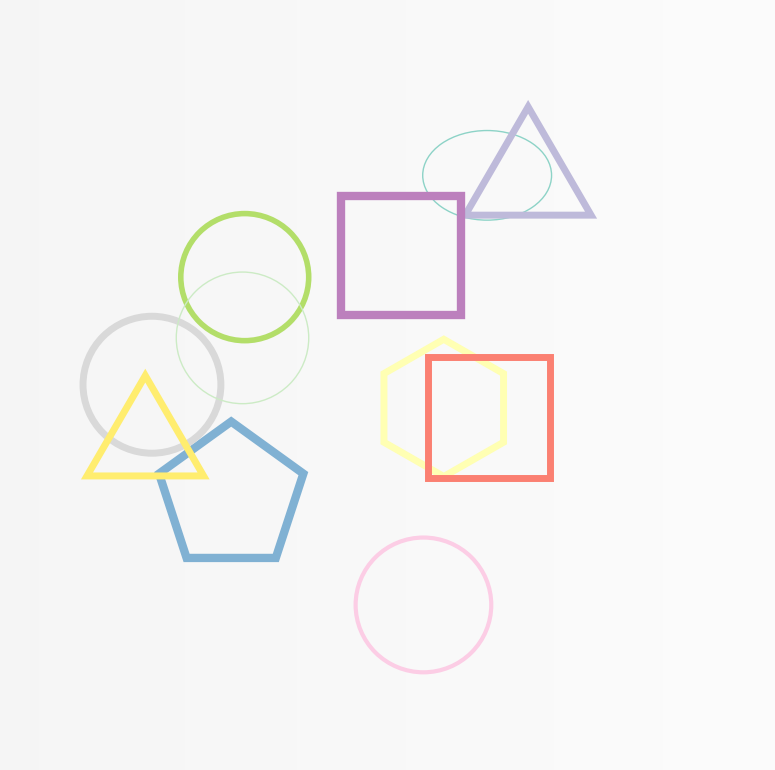[{"shape": "oval", "thickness": 0.5, "radius": 0.42, "center": [0.629, 0.772]}, {"shape": "hexagon", "thickness": 2.5, "radius": 0.45, "center": [0.573, 0.47]}, {"shape": "triangle", "thickness": 2.5, "radius": 0.47, "center": [0.681, 0.767]}, {"shape": "square", "thickness": 2.5, "radius": 0.39, "center": [0.631, 0.458]}, {"shape": "pentagon", "thickness": 3, "radius": 0.49, "center": [0.298, 0.355]}, {"shape": "circle", "thickness": 2, "radius": 0.41, "center": [0.316, 0.64]}, {"shape": "circle", "thickness": 1.5, "radius": 0.44, "center": [0.546, 0.214]}, {"shape": "circle", "thickness": 2.5, "radius": 0.44, "center": [0.196, 0.5]}, {"shape": "square", "thickness": 3, "radius": 0.39, "center": [0.518, 0.668]}, {"shape": "circle", "thickness": 0.5, "radius": 0.43, "center": [0.313, 0.561]}, {"shape": "triangle", "thickness": 2.5, "radius": 0.43, "center": [0.187, 0.425]}]